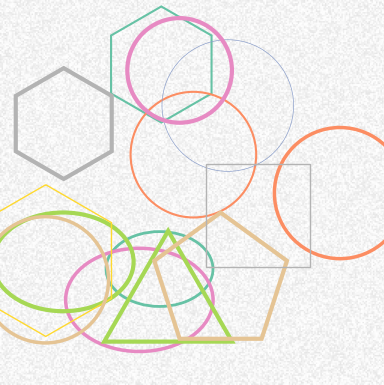[{"shape": "hexagon", "thickness": 1.5, "radius": 0.75, "center": [0.419, 0.832]}, {"shape": "oval", "thickness": 2, "radius": 0.69, "center": [0.414, 0.301]}, {"shape": "circle", "thickness": 2.5, "radius": 0.85, "center": [0.883, 0.498]}, {"shape": "circle", "thickness": 1.5, "radius": 0.82, "center": [0.502, 0.598]}, {"shape": "circle", "thickness": 0.5, "radius": 0.85, "center": [0.592, 0.726]}, {"shape": "circle", "thickness": 3, "radius": 0.68, "center": [0.467, 0.817]}, {"shape": "oval", "thickness": 2.5, "radius": 0.96, "center": [0.362, 0.221]}, {"shape": "oval", "thickness": 3, "radius": 0.92, "center": [0.164, 0.32]}, {"shape": "triangle", "thickness": 3, "radius": 0.96, "center": [0.437, 0.209]}, {"shape": "hexagon", "thickness": 1, "radius": 0.98, "center": [0.119, 0.323]}, {"shape": "pentagon", "thickness": 3, "radius": 0.91, "center": [0.573, 0.267]}, {"shape": "circle", "thickness": 2.5, "radius": 0.82, "center": [0.118, 0.273]}, {"shape": "square", "thickness": 1, "radius": 0.67, "center": [0.67, 0.44]}, {"shape": "hexagon", "thickness": 3, "radius": 0.72, "center": [0.166, 0.679]}]